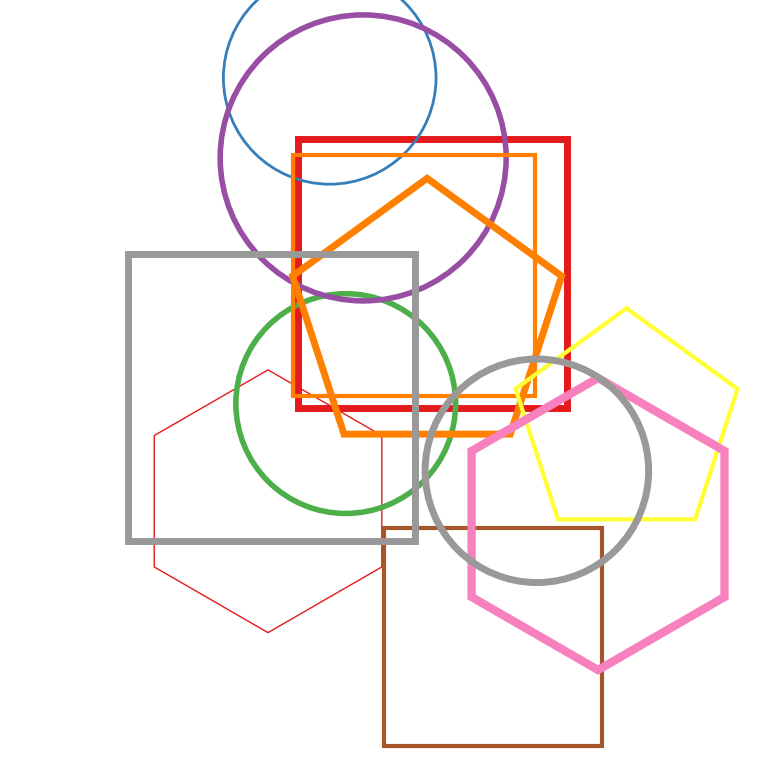[{"shape": "hexagon", "thickness": 0.5, "radius": 0.85, "center": [0.348, 0.349]}, {"shape": "square", "thickness": 2.5, "radius": 0.87, "center": [0.562, 0.645]}, {"shape": "circle", "thickness": 1, "radius": 0.69, "center": [0.428, 0.899]}, {"shape": "circle", "thickness": 2, "radius": 0.71, "center": [0.449, 0.476]}, {"shape": "circle", "thickness": 2, "radius": 0.93, "center": [0.472, 0.795]}, {"shape": "square", "thickness": 1.5, "radius": 0.78, "center": [0.538, 0.642]}, {"shape": "pentagon", "thickness": 2.5, "radius": 0.92, "center": [0.555, 0.585]}, {"shape": "pentagon", "thickness": 1.5, "radius": 0.76, "center": [0.814, 0.448]}, {"shape": "square", "thickness": 1.5, "radius": 0.71, "center": [0.64, 0.173]}, {"shape": "hexagon", "thickness": 3, "radius": 0.95, "center": [0.777, 0.32]}, {"shape": "circle", "thickness": 2.5, "radius": 0.73, "center": [0.697, 0.389]}, {"shape": "square", "thickness": 2.5, "radius": 0.93, "center": [0.353, 0.484]}]